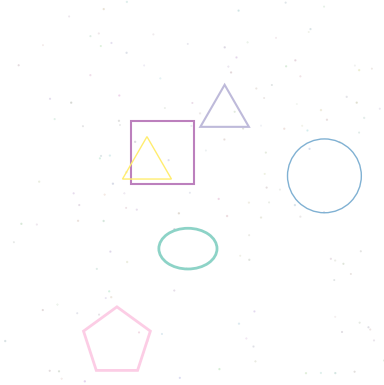[{"shape": "oval", "thickness": 2, "radius": 0.38, "center": [0.488, 0.354]}, {"shape": "triangle", "thickness": 1.5, "radius": 0.36, "center": [0.583, 0.707]}, {"shape": "circle", "thickness": 1, "radius": 0.48, "center": [0.843, 0.543]}, {"shape": "pentagon", "thickness": 2, "radius": 0.46, "center": [0.304, 0.112]}, {"shape": "square", "thickness": 1.5, "radius": 0.41, "center": [0.423, 0.603]}, {"shape": "triangle", "thickness": 1, "radius": 0.37, "center": [0.382, 0.572]}]